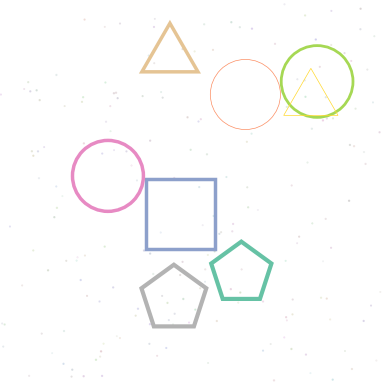[{"shape": "pentagon", "thickness": 3, "radius": 0.41, "center": [0.627, 0.29]}, {"shape": "circle", "thickness": 0.5, "radius": 0.46, "center": [0.637, 0.755]}, {"shape": "square", "thickness": 2.5, "radius": 0.45, "center": [0.469, 0.445]}, {"shape": "circle", "thickness": 2.5, "radius": 0.46, "center": [0.28, 0.543]}, {"shape": "circle", "thickness": 2, "radius": 0.47, "center": [0.824, 0.788]}, {"shape": "triangle", "thickness": 0.5, "radius": 0.41, "center": [0.807, 0.741]}, {"shape": "triangle", "thickness": 2.5, "radius": 0.42, "center": [0.441, 0.855]}, {"shape": "pentagon", "thickness": 3, "radius": 0.44, "center": [0.452, 0.224]}]